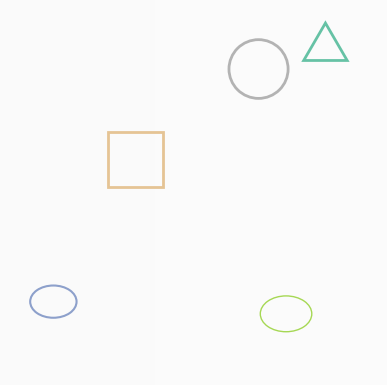[{"shape": "triangle", "thickness": 2, "radius": 0.32, "center": [0.84, 0.875]}, {"shape": "oval", "thickness": 1.5, "radius": 0.3, "center": [0.138, 0.217]}, {"shape": "oval", "thickness": 1, "radius": 0.33, "center": [0.738, 0.185]}, {"shape": "square", "thickness": 2, "radius": 0.36, "center": [0.35, 0.586]}, {"shape": "circle", "thickness": 2, "radius": 0.38, "center": [0.667, 0.821]}]